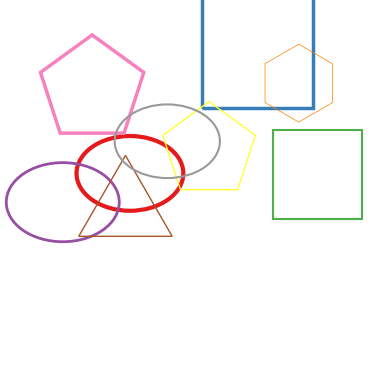[{"shape": "oval", "thickness": 3, "radius": 0.69, "center": [0.337, 0.55]}, {"shape": "square", "thickness": 2.5, "radius": 0.72, "center": [0.669, 0.864]}, {"shape": "square", "thickness": 1.5, "radius": 0.58, "center": [0.825, 0.547]}, {"shape": "oval", "thickness": 2, "radius": 0.73, "center": [0.163, 0.475]}, {"shape": "hexagon", "thickness": 0.5, "radius": 0.51, "center": [0.776, 0.784]}, {"shape": "pentagon", "thickness": 1, "radius": 0.63, "center": [0.543, 0.61]}, {"shape": "triangle", "thickness": 1, "radius": 0.7, "center": [0.326, 0.456]}, {"shape": "pentagon", "thickness": 2.5, "radius": 0.71, "center": [0.239, 0.768]}, {"shape": "oval", "thickness": 1.5, "radius": 0.68, "center": [0.434, 0.633]}]